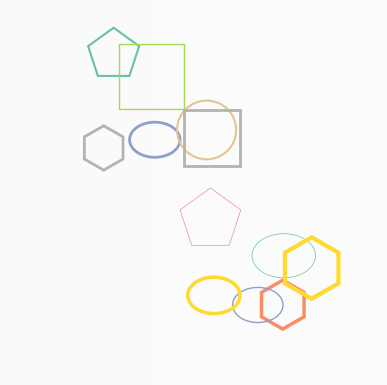[{"shape": "pentagon", "thickness": 1.5, "radius": 0.35, "center": [0.293, 0.859]}, {"shape": "oval", "thickness": 0.5, "radius": 0.41, "center": [0.732, 0.336]}, {"shape": "hexagon", "thickness": 2.5, "radius": 0.32, "center": [0.73, 0.209]}, {"shape": "oval", "thickness": 2, "radius": 0.33, "center": [0.4, 0.637]}, {"shape": "oval", "thickness": 1, "radius": 0.33, "center": [0.665, 0.208]}, {"shape": "pentagon", "thickness": 0.5, "radius": 0.41, "center": [0.543, 0.429]}, {"shape": "square", "thickness": 1, "radius": 0.42, "center": [0.391, 0.8]}, {"shape": "oval", "thickness": 2.5, "radius": 0.34, "center": [0.552, 0.233]}, {"shape": "hexagon", "thickness": 3, "radius": 0.4, "center": [0.804, 0.304]}, {"shape": "circle", "thickness": 1.5, "radius": 0.38, "center": [0.533, 0.663]}, {"shape": "square", "thickness": 2, "radius": 0.36, "center": [0.547, 0.642]}, {"shape": "hexagon", "thickness": 2, "radius": 0.29, "center": [0.268, 0.616]}]